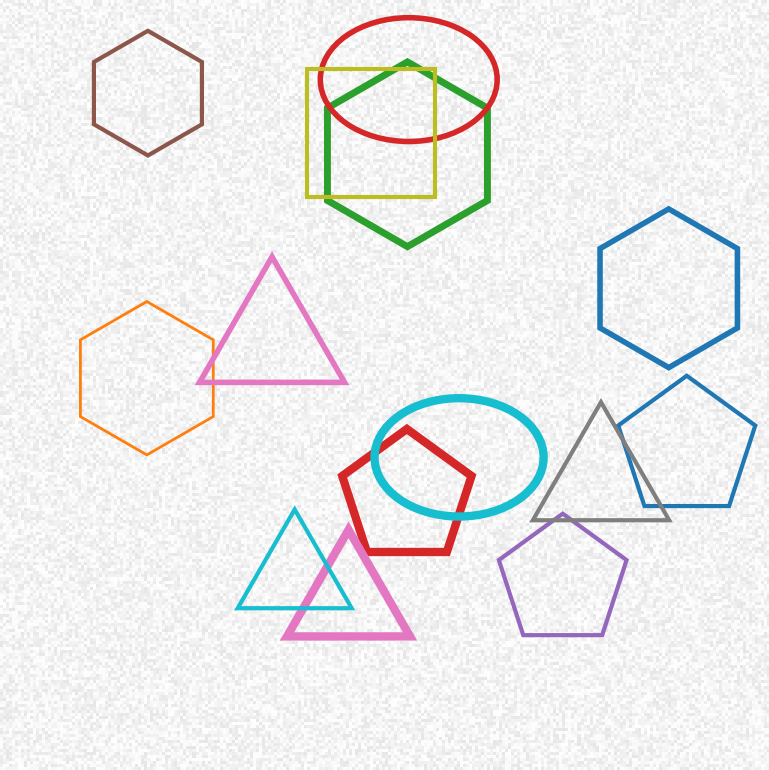[{"shape": "hexagon", "thickness": 2, "radius": 0.52, "center": [0.868, 0.626]}, {"shape": "pentagon", "thickness": 1.5, "radius": 0.47, "center": [0.892, 0.418]}, {"shape": "hexagon", "thickness": 1, "radius": 0.5, "center": [0.191, 0.509]}, {"shape": "hexagon", "thickness": 2.5, "radius": 0.6, "center": [0.529, 0.8]}, {"shape": "pentagon", "thickness": 3, "radius": 0.44, "center": [0.528, 0.355]}, {"shape": "oval", "thickness": 2, "radius": 0.57, "center": [0.531, 0.897]}, {"shape": "pentagon", "thickness": 1.5, "radius": 0.44, "center": [0.731, 0.246]}, {"shape": "hexagon", "thickness": 1.5, "radius": 0.4, "center": [0.192, 0.879]}, {"shape": "triangle", "thickness": 2, "radius": 0.54, "center": [0.353, 0.558]}, {"shape": "triangle", "thickness": 3, "radius": 0.46, "center": [0.453, 0.22]}, {"shape": "triangle", "thickness": 1.5, "radius": 0.51, "center": [0.781, 0.375]}, {"shape": "square", "thickness": 1.5, "radius": 0.41, "center": [0.482, 0.828]}, {"shape": "oval", "thickness": 3, "radius": 0.55, "center": [0.596, 0.406]}, {"shape": "triangle", "thickness": 1.5, "radius": 0.43, "center": [0.383, 0.253]}]